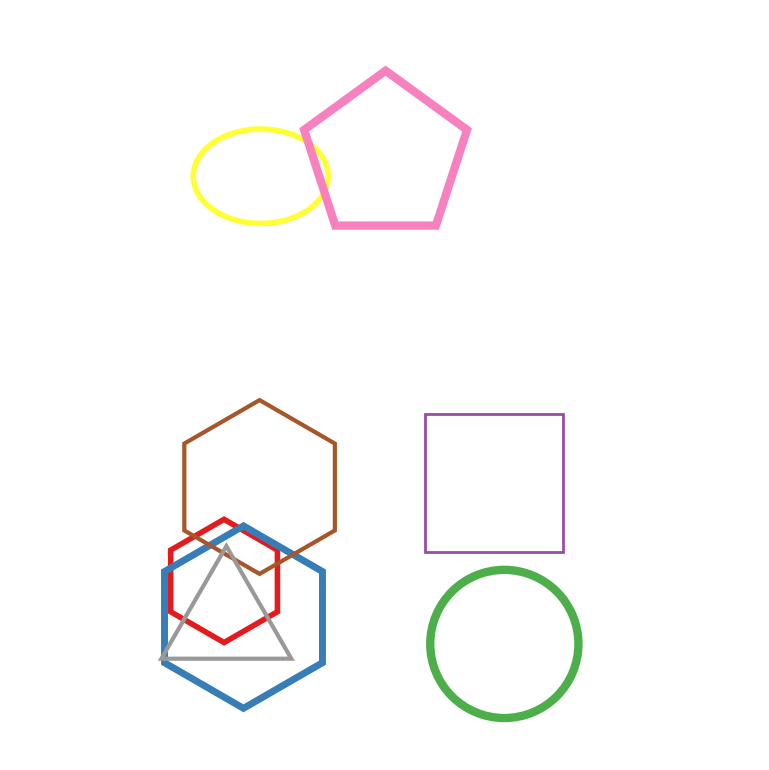[{"shape": "hexagon", "thickness": 2, "radius": 0.4, "center": [0.291, 0.246]}, {"shape": "hexagon", "thickness": 2.5, "radius": 0.59, "center": [0.316, 0.199]}, {"shape": "circle", "thickness": 3, "radius": 0.48, "center": [0.655, 0.164]}, {"shape": "square", "thickness": 1, "radius": 0.45, "center": [0.642, 0.373]}, {"shape": "oval", "thickness": 2, "radius": 0.44, "center": [0.339, 0.771]}, {"shape": "hexagon", "thickness": 1.5, "radius": 0.56, "center": [0.337, 0.368]}, {"shape": "pentagon", "thickness": 3, "radius": 0.56, "center": [0.501, 0.797]}, {"shape": "triangle", "thickness": 1.5, "radius": 0.49, "center": [0.294, 0.193]}]